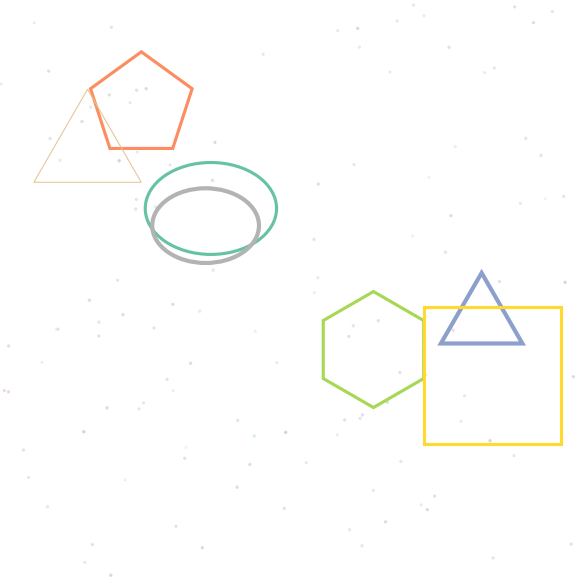[{"shape": "oval", "thickness": 1.5, "radius": 0.57, "center": [0.365, 0.638]}, {"shape": "pentagon", "thickness": 1.5, "radius": 0.46, "center": [0.245, 0.817]}, {"shape": "triangle", "thickness": 2, "radius": 0.41, "center": [0.834, 0.445]}, {"shape": "hexagon", "thickness": 1.5, "radius": 0.5, "center": [0.647, 0.394]}, {"shape": "square", "thickness": 1.5, "radius": 0.59, "center": [0.853, 0.348]}, {"shape": "triangle", "thickness": 0.5, "radius": 0.54, "center": [0.152, 0.737]}, {"shape": "oval", "thickness": 2, "radius": 0.46, "center": [0.356, 0.608]}]